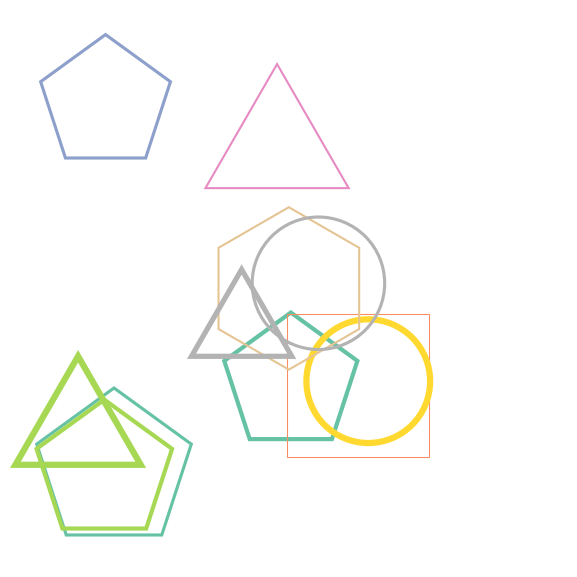[{"shape": "pentagon", "thickness": 1.5, "radius": 0.7, "center": [0.197, 0.187]}, {"shape": "pentagon", "thickness": 2, "radius": 0.61, "center": [0.504, 0.337]}, {"shape": "square", "thickness": 0.5, "radius": 0.62, "center": [0.62, 0.331]}, {"shape": "pentagon", "thickness": 1.5, "radius": 0.59, "center": [0.183, 0.821]}, {"shape": "triangle", "thickness": 1, "radius": 0.72, "center": [0.48, 0.745]}, {"shape": "triangle", "thickness": 3, "radius": 0.63, "center": [0.135, 0.257]}, {"shape": "pentagon", "thickness": 2, "radius": 0.62, "center": [0.181, 0.184]}, {"shape": "circle", "thickness": 3, "radius": 0.54, "center": [0.638, 0.339]}, {"shape": "hexagon", "thickness": 1, "radius": 0.7, "center": [0.5, 0.5]}, {"shape": "triangle", "thickness": 2.5, "radius": 0.5, "center": [0.418, 0.432]}, {"shape": "circle", "thickness": 1.5, "radius": 0.57, "center": [0.551, 0.509]}]